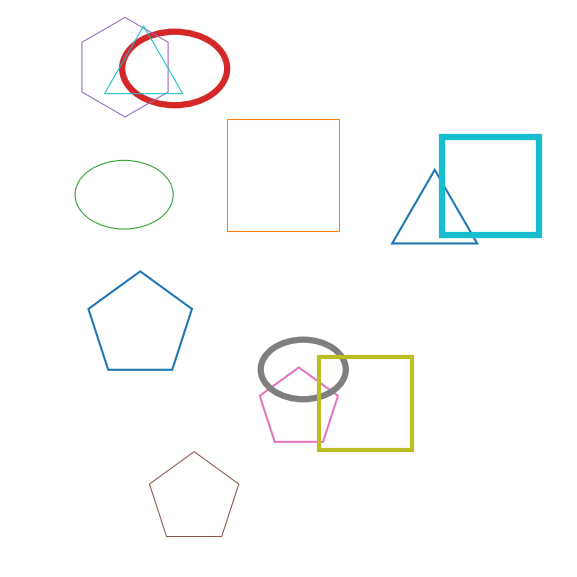[{"shape": "pentagon", "thickness": 1, "radius": 0.47, "center": [0.243, 0.435]}, {"shape": "triangle", "thickness": 1, "radius": 0.42, "center": [0.753, 0.62]}, {"shape": "square", "thickness": 0.5, "radius": 0.49, "center": [0.491, 0.696]}, {"shape": "oval", "thickness": 0.5, "radius": 0.42, "center": [0.215, 0.662]}, {"shape": "oval", "thickness": 3, "radius": 0.45, "center": [0.302, 0.881]}, {"shape": "hexagon", "thickness": 0.5, "radius": 0.43, "center": [0.216, 0.883]}, {"shape": "pentagon", "thickness": 0.5, "radius": 0.41, "center": [0.336, 0.136]}, {"shape": "pentagon", "thickness": 1, "radius": 0.36, "center": [0.518, 0.292]}, {"shape": "oval", "thickness": 3, "radius": 0.37, "center": [0.525, 0.359]}, {"shape": "square", "thickness": 2, "radius": 0.4, "center": [0.633, 0.301]}, {"shape": "square", "thickness": 3, "radius": 0.42, "center": [0.849, 0.677]}, {"shape": "triangle", "thickness": 0.5, "radius": 0.39, "center": [0.249, 0.876]}]